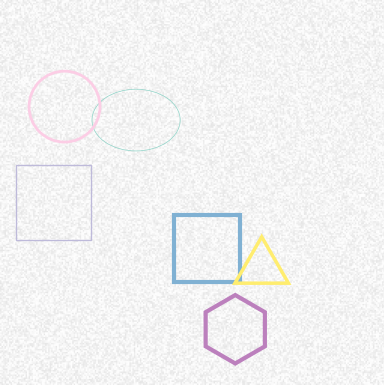[{"shape": "oval", "thickness": 0.5, "radius": 0.57, "center": [0.353, 0.688]}, {"shape": "square", "thickness": 1, "radius": 0.49, "center": [0.138, 0.475]}, {"shape": "square", "thickness": 3, "radius": 0.43, "center": [0.538, 0.354]}, {"shape": "circle", "thickness": 2, "radius": 0.46, "center": [0.168, 0.723]}, {"shape": "hexagon", "thickness": 3, "radius": 0.44, "center": [0.611, 0.145]}, {"shape": "triangle", "thickness": 2.5, "radius": 0.4, "center": [0.68, 0.305]}]